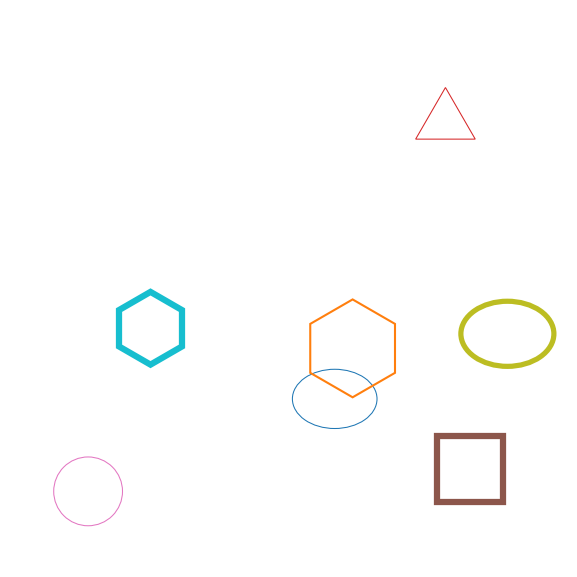[{"shape": "oval", "thickness": 0.5, "radius": 0.37, "center": [0.58, 0.308]}, {"shape": "hexagon", "thickness": 1, "radius": 0.42, "center": [0.611, 0.396]}, {"shape": "triangle", "thickness": 0.5, "radius": 0.3, "center": [0.771, 0.788]}, {"shape": "square", "thickness": 3, "radius": 0.29, "center": [0.814, 0.187]}, {"shape": "circle", "thickness": 0.5, "radius": 0.3, "center": [0.153, 0.148]}, {"shape": "oval", "thickness": 2.5, "radius": 0.4, "center": [0.879, 0.421]}, {"shape": "hexagon", "thickness": 3, "radius": 0.31, "center": [0.261, 0.431]}]